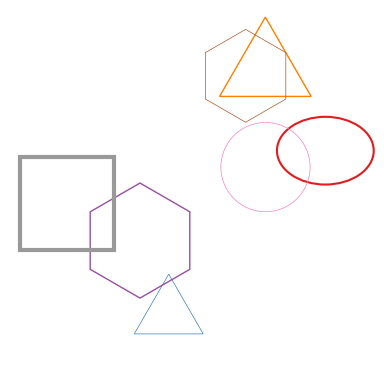[{"shape": "oval", "thickness": 1.5, "radius": 0.63, "center": [0.845, 0.609]}, {"shape": "triangle", "thickness": 0.5, "radius": 0.52, "center": [0.438, 0.184]}, {"shape": "hexagon", "thickness": 1, "radius": 0.75, "center": [0.364, 0.375]}, {"shape": "triangle", "thickness": 1, "radius": 0.69, "center": [0.689, 0.818]}, {"shape": "hexagon", "thickness": 0.5, "radius": 0.6, "center": [0.638, 0.803]}, {"shape": "circle", "thickness": 0.5, "radius": 0.58, "center": [0.69, 0.566]}, {"shape": "square", "thickness": 3, "radius": 0.61, "center": [0.174, 0.471]}]